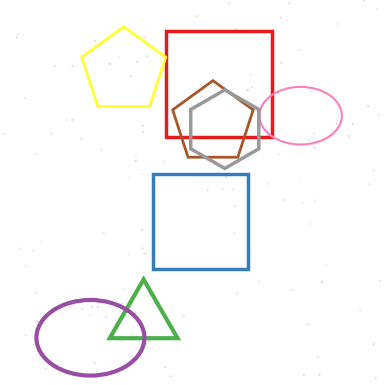[{"shape": "square", "thickness": 2.5, "radius": 0.69, "center": [0.569, 0.782]}, {"shape": "square", "thickness": 2.5, "radius": 0.62, "center": [0.521, 0.424]}, {"shape": "triangle", "thickness": 3, "radius": 0.51, "center": [0.373, 0.172]}, {"shape": "oval", "thickness": 3, "radius": 0.7, "center": [0.235, 0.123]}, {"shape": "pentagon", "thickness": 2, "radius": 0.57, "center": [0.321, 0.816]}, {"shape": "pentagon", "thickness": 2, "radius": 0.55, "center": [0.553, 0.681]}, {"shape": "oval", "thickness": 1.5, "radius": 0.53, "center": [0.781, 0.699]}, {"shape": "hexagon", "thickness": 2.5, "radius": 0.51, "center": [0.584, 0.665]}]